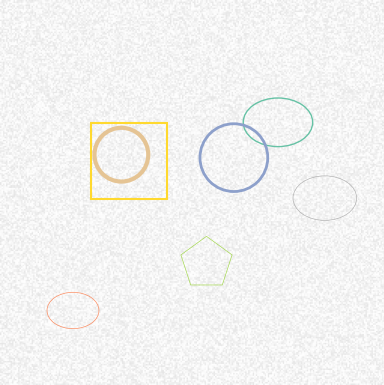[{"shape": "oval", "thickness": 1, "radius": 0.45, "center": [0.722, 0.682]}, {"shape": "oval", "thickness": 0.5, "radius": 0.34, "center": [0.19, 0.194]}, {"shape": "circle", "thickness": 2, "radius": 0.44, "center": [0.607, 0.591]}, {"shape": "pentagon", "thickness": 0.5, "radius": 0.35, "center": [0.536, 0.316]}, {"shape": "square", "thickness": 1.5, "radius": 0.49, "center": [0.336, 0.582]}, {"shape": "circle", "thickness": 3, "radius": 0.35, "center": [0.315, 0.598]}, {"shape": "oval", "thickness": 0.5, "radius": 0.41, "center": [0.844, 0.485]}]